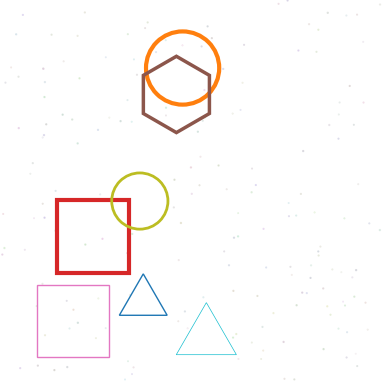[{"shape": "triangle", "thickness": 1, "radius": 0.36, "center": [0.372, 0.217]}, {"shape": "circle", "thickness": 3, "radius": 0.48, "center": [0.474, 0.823]}, {"shape": "square", "thickness": 3, "radius": 0.47, "center": [0.242, 0.386]}, {"shape": "hexagon", "thickness": 2.5, "radius": 0.5, "center": [0.458, 0.755]}, {"shape": "square", "thickness": 1, "radius": 0.47, "center": [0.19, 0.166]}, {"shape": "circle", "thickness": 2, "radius": 0.37, "center": [0.363, 0.478]}, {"shape": "triangle", "thickness": 0.5, "radius": 0.45, "center": [0.536, 0.124]}]